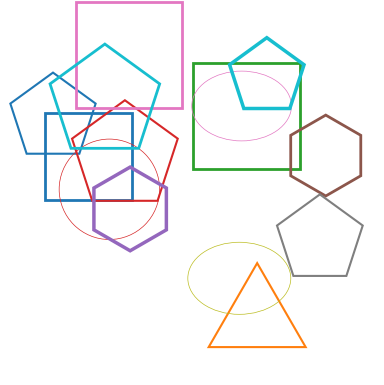[{"shape": "square", "thickness": 2, "radius": 0.57, "center": [0.23, 0.594]}, {"shape": "pentagon", "thickness": 1.5, "radius": 0.58, "center": [0.138, 0.695]}, {"shape": "triangle", "thickness": 1.5, "radius": 0.73, "center": [0.668, 0.171]}, {"shape": "square", "thickness": 2, "radius": 0.69, "center": [0.64, 0.698]}, {"shape": "circle", "thickness": 0.5, "radius": 0.65, "center": [0.284, 0.508]}, {"shape": "pentagon", "thickness": 1.5, "radius": 0.72, "center": [0.324, 0.595]}, {"shape": "hexagon", "thickness": 2.5, "radius": 0.54, "center": [0.338, 0.457]}, {"shape": "hexagon", "thickness": 2, "radius": 0.53, "center": [0.846, 0.596]}, {"shape": "square", "thickness": 2, "radius": 0.69, "center": [0.334, 0.858]}, {"shape": "oval", "thickness": 0.5, "radius": 0.65, "center": [0.628, 0.725]}, {"shape": "pentagon", "thickness": 1.5, "radius": 0.59, "center": [0.831, 0.378]}, {"shape": "oval", "thickness": 0.5, "radius": 0.67, "center": [0.622, 0.277]}, {"shape": "pentagon", "thickness": 2.5, "radius": 0.51, "center": [0.693, 0.8]}, {"shape": "pentagon", "thickness": 2, "radius": 0.75, "center": [0.272, 0.736]}]